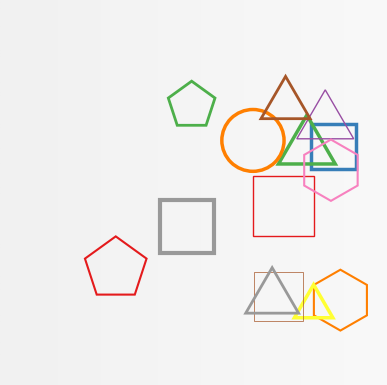[{"shape": "pentagon", "thickness": 1.5, "radius": 0.42, "center": [0.299, 0.302]}, {"shape": "square", "thickness": 1, "radius": 0.39, "center": [0.731, 0.465]}, {"shape": "square", "thickness": 2.5, "radius": 0.29, "center": [0.861, 0.618]}, {"shape": "triangle", "thickness": 2.5, "radius": 0.42, "center": [0.792, 0.616]}, {"shape": "pentagon", "thickness": 2, "radius": 0.32, "center": [0.495, 0.726]}, {"shape": "triangle", "thickness": 1, "radius": 0.42, "center": [0.839, 0.682]}, {"shape": "circle", "thickness": 2.5, "radius": 0.4, "center": [0.653, 0.635]}, {"shape": "hexagon", "thickness": 1.5, "radius": 0.4, "center": [0.878, 0.22]}, {"shape": "triangle", "thickness": 2.5, "radius": 0.29, "center": [0.809, 0.203]}, {"shape": "square", "thickness": 0.5, "radius": 0.32, "center": [0.719, 0.231]}, {"shape": "triangle", "thickness": 2, "radius": 0.37, "center": [0.737, 0.728]}, {"shape": "hexagon", "thickness": 1.5, "radius": 0.4, "center": [0.854, 0.558]}, {"shape": "triangle", "thickness": 2, "radius": 0.39, "center": [0.702, 0.226]}, {"shape": "square", "thickness": 3, "radius": 0.34, "center": [0.482, 0.411]}]